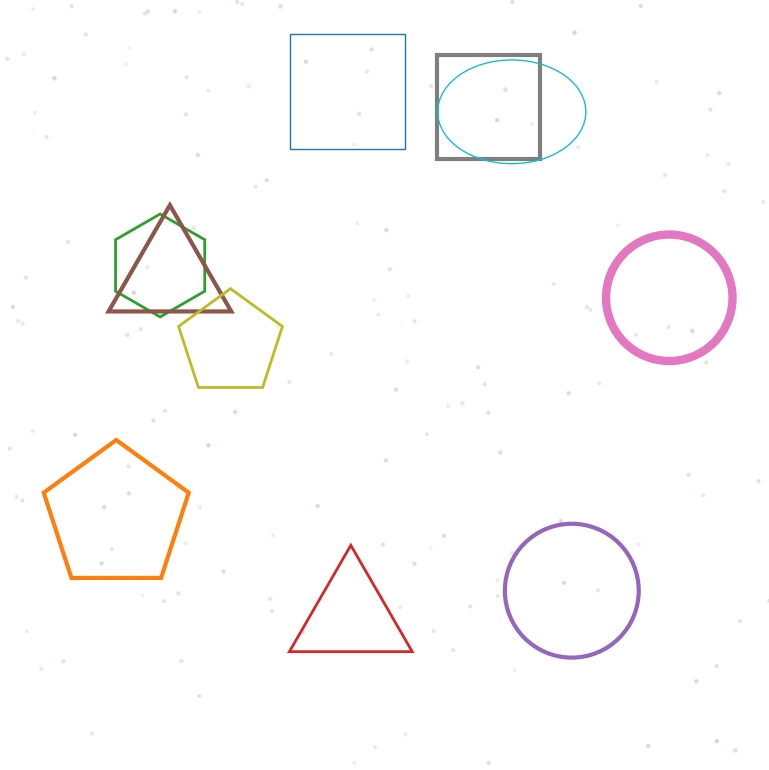[{"shape": "square", "thickness": 0.5, "radius": 0.37, "center": [0.451, 0.881]}, {"shape": "pentagon", "thickness": 1.5, "radius": 0.5, "center": [0.151, 0.33]}, {"shape": "hexagon", "thickness": 1, "radius": 0.33, "center": [0.208, 0.655]}, {"shape": "triangle", "thickness": 1, "radius": 0.46, "center": [0.456, 0.2]}, {"shape": "circle", "thickness": 1.5, "radius": 0.43, "center": [0.743, 0.233]}, {"shape": "triangle", "thickness": 1.5, "radius": 0.46, "center": [0.221, 0.642]}, {"shape": "circle", "thickness": 3, "radius": 0.41, "center": [0.869, 0.613]}, {"shape": "square", "thickness": 1.5, "radius": 0.34, "center": [0.634, 0.861]}, {"shape": "pentagon", "thickness": 1, "radius": 0.35, "center": [0.299, 0.554]}, {"shape": "oval", "thickness": 0.5, "radius": 0.48, "center": [0.665, 0.855]}]